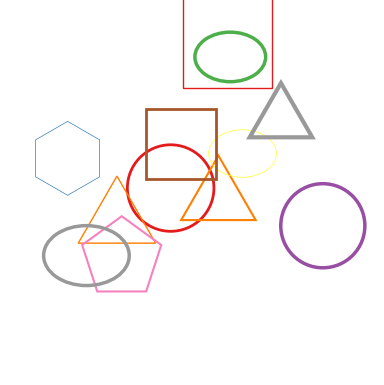[{"shape": "circle", "thickness": 2, "radius": 0.56, "center": [0.443, 0.512]}, {"shape": "square", "thickness": 1, "radius": 0.58, "center": [0.591, 0.887]}, {"shape": "hexagon", "thickness": 0.5, "radius": 0.48, "center": [0.176, 0.589]}, {"shape": "oval", "thickness": 2.5, "radius": 0.46, "center": [0.598, 0.852]}, {"shape": "circle", "thickness": 2.5, "radius": 0.55, "center": [0.838, 0.414]}, {"shape": "triangle", "thickness": 1.5, "radius": 0.56, "center": [0.567, 0.484]}, {"shape": "triangle", "thickness": 1, "radius": 0.58, "center": [0.304, 0.426]}, {"shape": "oval", "thickness": 0.5, "radius": 0.44, "center": [0.63, 0.601]}, {"shape": "square", "thickness": 2, "radius": 0.45, "center": [0.47, 0.625]}, {"shape": "pentagon", "thickness": 1.5, "radius": 0.54, "center": [0.316, 0.33]}, {"shape": "triangle", "thickness": 3, "radius": 0.47, "center": [0.73, 0.69]}, {"shape": "oval", "thickness": 2.5, "radius": 0.56, "center": [0.225, 0.336]}]